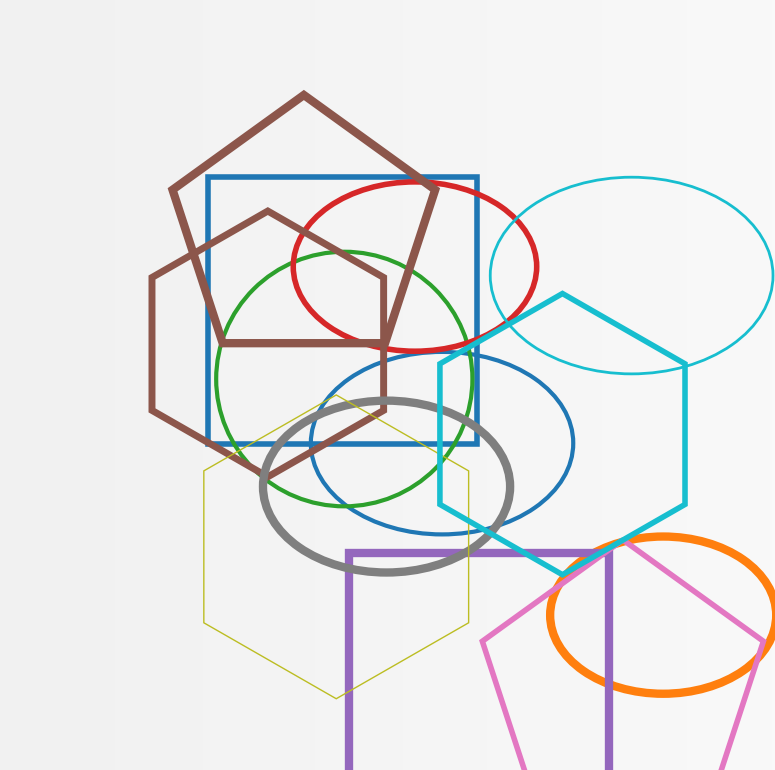[{"shape": "oval", "thickness": 1.5, "radius": 0.85, "center": [0.57, 0.424]}, {"shape": "square", "thickness": 2, "radius": 0.87, "center": [0.442, 0.596]}, {"shape": "oval", "thickness": 3, "radius": 0.73, "center": [0.856, 0.201]}, {"shape": "circle", "thickness": 1.5, "radius": 0.83, "center": [0.444, 0.508]}, {"shape": "oval", "thickness": 2, "radius": 0.79, "center": [0.535, 0.654]}, {"shape": "square", "thickness": 3, "radius": 0.84, "center": [0.618, 0.114]}, {"shape": "hexagon", "thickness": 2.5, "radius": 0.86, "center": [0.346, 0.553]}, {"shape": "pentagon", "thickness": 3, "radius": 0.89, "center": [0.392, 0.698]}, {"shape": "pentagon", "thickness": 2, "radius": 0.95, "center": [0.804, 0.108]}, {"shape": "oval", "thickness": 3, "radius": 0.8, "center": [0.499, 0.368]}, {"shape": "hexagon", "thickness": 0.5, "radius": 0.99, "center": [0.434, 0.29]}, {"shape": "hexagon", "thickness": 2, "radius": 0.91, "center": [0.726, 0.436]}, {"shape": "oval", "thickness": 1, "radius": 0.91, "center": [0.815, 0.642]}]